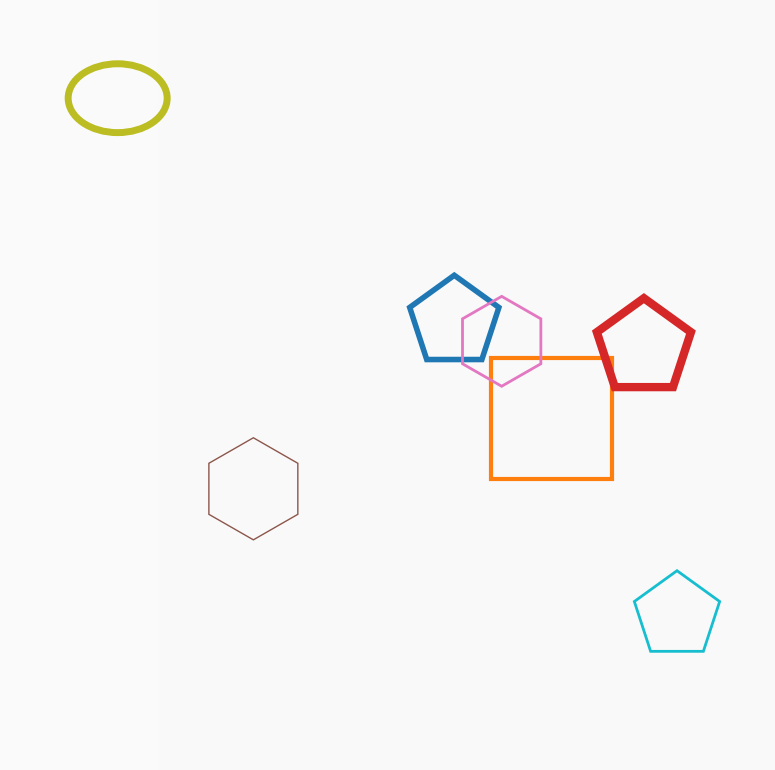[{"shape": "pentagon", "thickness": 2, "radius": 0.3, "center": [0.586, 0.582]}, {"shape": "square", "thickness": 1.5, "radius": 0.39, "center": [0.712, 0.457]}, {"shape": "pentagon", "thickness": 3, "radius": 0.32, "center": [0.831, 0.549]}, {"shape": "hexagon", "thickness": 0.5, "radius": 0.33, "center": [0.327, 0.365]}, {"shape": "hexagon", "thickness": 1, "radius": 0.29, "center": [0.647, 0.557]}, {"shape": "oval", "thickness": 2.5, "radius": 0.32, "center": [0.152, 0.872]}, {"shape": "pentagon", "thickness": 1, "radius": 0.29, "center": [0.874, 0.201]}]